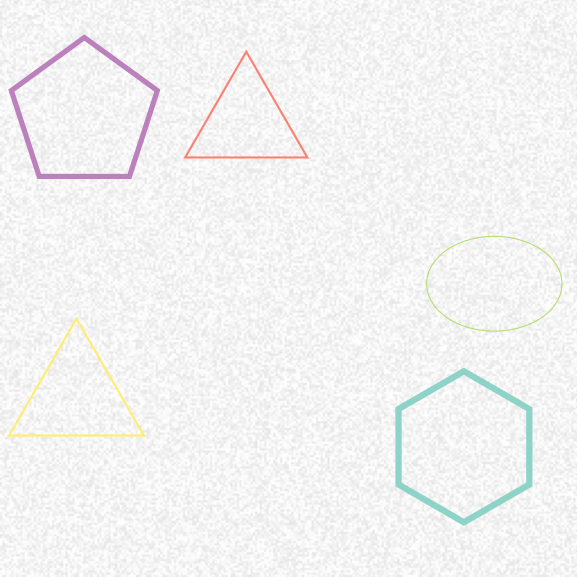[{"shape": "hexagon", "thickness": 3, "radius": 0.65, "center": [0.803, 0.225]}, {"shape": "triangle", "thickness": 1, "radius": 0.61, "center": [0.426, 0.788]}, {"shape": "oval", "thickness": 0.5, "radius": 0.59, "center": [0.856, 0.508]}, {"shape": "pentagon", "thickness": 2.5, "radius": 0.66, "center": [0.146, 0.801]}, {"shape": "triangle", "thickness": 1, "radius": 0.67, "center": [0.132, 0.312]}]